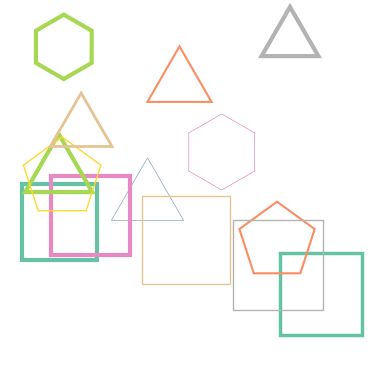[{"shape": "square", "thickness": 3, "radius": 0.49, "center": [0.155, 0.423]}, {"shape": "square", "thickness": 2.5, "radius": 0.53, "center": [0.834, 0.237]}, {"shape": "pentagon", "thickness": 1.5, "radius": 0.51, "center": [0.72, 0.373]}, {"shape": "triangle", "thickness": 1.5, "radius": 0.48, "center": [0.466, 0.783]}, {"shape": "triangle", "thickness": 0.5, "radius": 0.54, "center": [0.383, 0.482]}, {"shape": "square", "thickness": 3, "radius": 0.52, "center": [0.235, 0.44]}, {"shape": "hexagon", "thickness": 0.5, "radius": 0.49, "center": [0.576, 0.605]}, {"shape": "hexagon", "thickness": 3, "radius": 0.42, "center": [0.166, 0.878]}, {"shape": "triangle", "thickness": 3, "radius": 0.5, "center": [0.152, 0.551]}, {"shape": "pentagon", "thickness": 1, "radius": 0.53, "center": [0.161, 0.538]}, {"shape": "square", "thickness": 1, "radius": 0.57, "center": [0.483, 0.376]}, {"shape": "triangle", "thickness": 2, "radius": 0.46, "center": [0.211, 0.666]}, {"shape": "triangle", "thickness": 3, "radius": 0.43, "center": [0.753, 0.897]}, {"shape": "square", "thickness": 1, "radius": 0.58, "center": [0.721, 0.311]}]